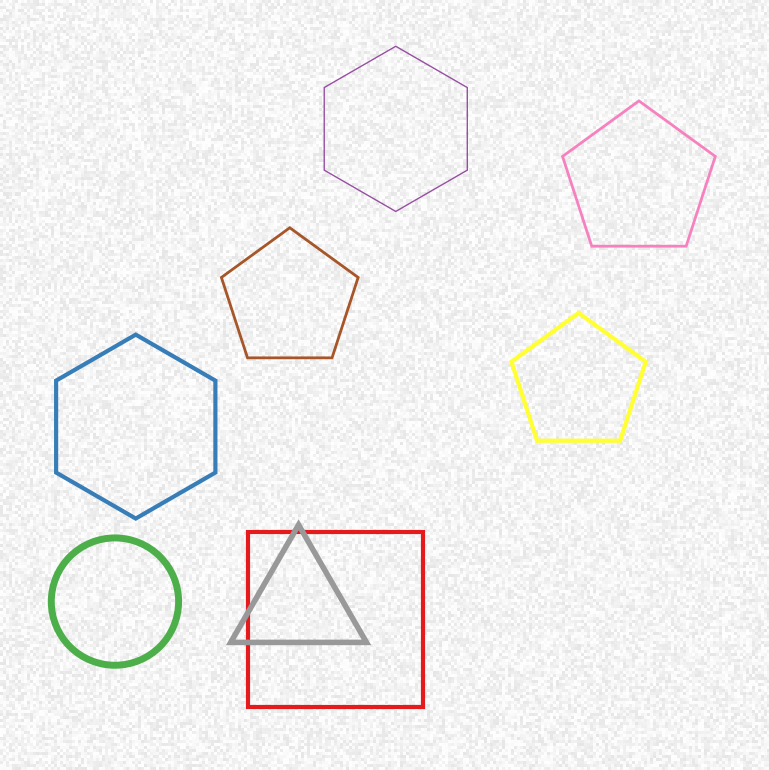[{"shape": "square", "thickness": 1.5, "radius": 0.57, "center": [0.435, 0.196]}, {"shape": "hexagon", "thickness": 1.5, "radius": 0.6, "center": [0.176, 0.446]}, {"shape": "circle", "thickness": 2.5, "radius": 0.41, "center": [0.149, 0.219]}, {"shape": "hexagon", "thickness": 0.5, "radius": 0.54, "center": [0.514, 0.833]}, {"shape": "pentagon", "thickness": 1.5, "radius": 0.46, "center": [0.751, 0.502]}, {"shape": "pentagon", "thickness": 1, "radius": 0.47, "center": [0.376, 0.611]}, {"shape": "pentagon", "thickness": 1, "radius": 0.52, "center": [0.83, 0.765]}, {"shape": "triangle", "thickness": 2, "radius": 0.51, "center": [0.388, 0.217]}]